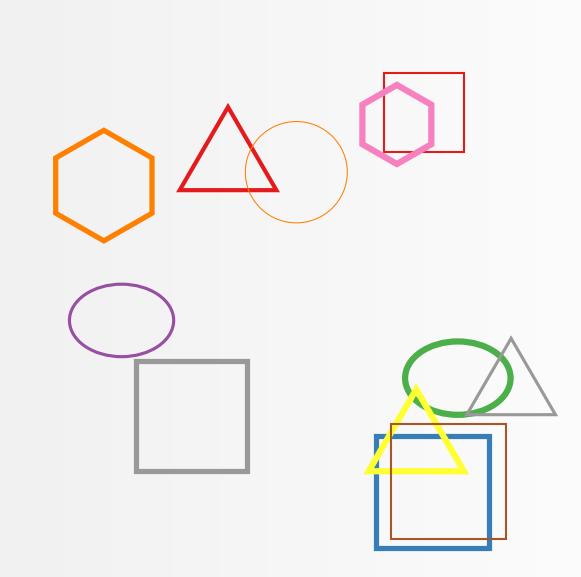[{"shape": "square", "thickness": 1, "radius": 0.34, "center": [0.73, 0.804]}, {"shape": "triangle", "thickness": 2, "radius": 0.48, "center": [0.392, 0.718]}, {"shape": "square", "thickness": 2.5, "radius": 0.48, "center": [0.744, 0.147]}, {"shape": "oval", "thickness": 3, "radius": 0.45, "center": [0.788, 0.344]}, {"shape": "oval", "thickness": 1.5, "radius": 0.45, "center": [0.209, 0.444]}, {"shape": "hexagon", "thickness": 2.5, "radius": 0.48, "center": [0.179, 0.678]}, {"shape": "circle", "thickness": 0.5, "radius": 0.44, "center": [0.51, 0.701]}, {"shape": "triangle", "thickness": 3, "radius": 0.47, "center": [0.716, 0.23]}, {"shape": "square", "thickness": 1, "radius": 0.5, "center": [0.771, 0.165]}, {"shape": "hexagon", "thickness": 3, "radius": 0.34, "center": [0.683, 0.784]}, {"shape": "triangle", "thickness": 1.5, "radius": 0.44, "center": [0.879, 0.325]}, {"shape": "square", "thickness": 2.5, "radius": 0.48, "center": [0.33, 0.279]}]